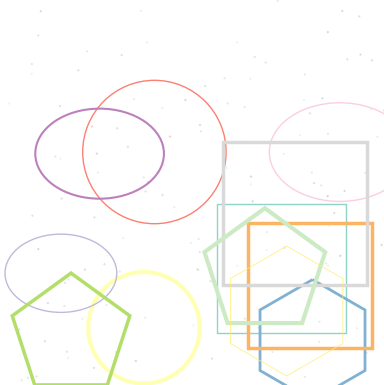[{"shape": "square", "thickness": 1, "radius": 0.84, "center": [0.731, 0.304]}, {"shape": "circle", "thickness": 3, "radius": 0.72, "center": [0.374, 0.149]}, {"shape": "oval", "thickness": 1, "radius": 0.73, "center": [0.158, 0.29]}, {"shape": "circle", "thickness": 1, "radius": 0.93, "center": [0.401, 0.605]}, {"shape": "hexagon", "thickness": 2, "radius": 0.79, "center": [0.812, 0.116]}, {"shape": "square", "thickness": 2.5, "radius": 0.81, "center": [0.806, 0.258]}, {"shape": "pentagon", "thickness": 2.5, "radius": 0.8, "center": [0.184, 0.13]}, {"shape": "oval", "thickness": 1, "radius": 0.92, "center": [0.883, 0.605]}, {"shape": "square", "thickness": 2.5, "radius": 0.93, "center": [0.767, 0.445]}, {"shape": "oval", "thickness": 1.5, "radius": 0.84, "center": [0.259, 0.601]}, {"shape": "pentagon", "thickness": 3, "radius": 0.82, "center": [0.688, 0.294]}, {"shape": "hexagon", "thickness": 0.5, "radius": 0.84, "center": [0.745, 0.192]}]